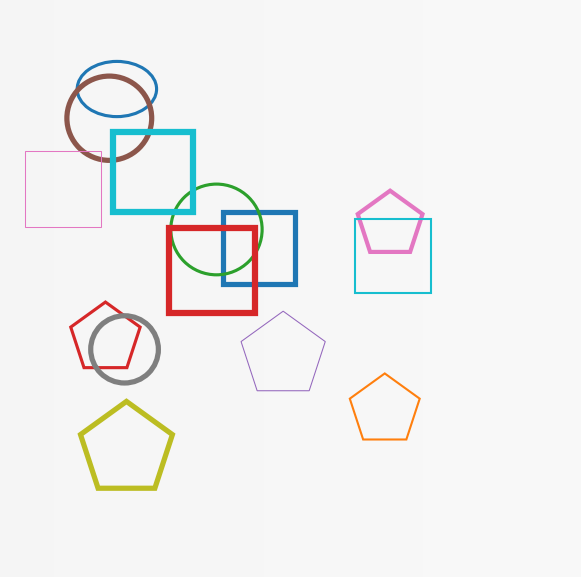[{"shape": "oval", "thickness": 1.5, "radius": 0.34, "center": [0.201, 0.845]}, {"shape": "square", "thickness": 2.5, "radius": 0.31, "center": [0.446, 0.57]}, {"shape": "pentagon", "thickness": 1, "radius": 0.32, "center": [0.662, 0.289]}, {"shape": "circle", "thickness": 1.5, "radius": 0.39, "center": [0.372, 0.602]}, {"shape": "pentagon", "thickness": 1.5, "radius": 0.31, "center": [0.181, 0.413]}, {"shape": "square", "thickness": 3, "radius": 0.37, "center": [0.365, 0.53]}, {"shape": "pentagon", "thickness": 0.5, "radius": 0.38, "center": [0.487, 0.384]}, {"shape": "circle", "thickness": 2.5, "radius": 0.36, "center": [0.188, 0.794]}, {"shape": "pentagon", "thickness": 2, "radius": 0.29, "center": [0.671, 0.61]}, {"shape": "square", "thickness": 0.5, "radius": 0.33, "center": [0.108, 0.672]}, {"shape": "circle", "thickness": 2.5, "radius": 0.29, "center": [0.214, 0.394]}, {"shape": "pentagon", "thickness": 2.5, "radius": 0.42, "center": [0.218, 0.221]}, {"shape": "square", "thickness": 1, "radius": 0.32, "center": [0.676, 0.556]}, {"shape": "square", "thickness": 3, "radius": 0.35, "center": [0.263, 0.702]}]